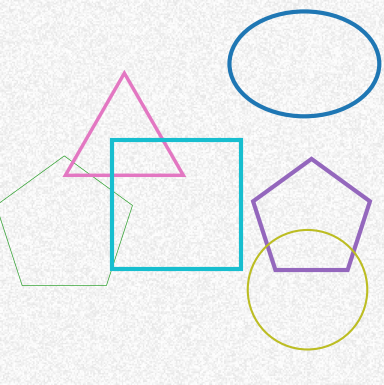[{"shape": "oval", "thickness": 3, "radius": 0.97, "center": [0.791, 0.834]}, {"shape": "pentagon", "thickness": 0.5, "radius": 0.93, "center": [0.167, 0.409]}, {"shape": "pentagon", "thickness": 3, "radius": 0.8, "center": [0.809, 0.428]}, {"shape": "triangle", "thickness": 2.5, "radius": 0.88, "center": [0.323, 0.633]}, {"shape": "circle", "thickness": 1.5, "radius": 0.78, "center": [0.799, 0.247]}, {"shape": "square", "thickness": 3, "radius": 0.84, "center": [0.459, 0.47]}]